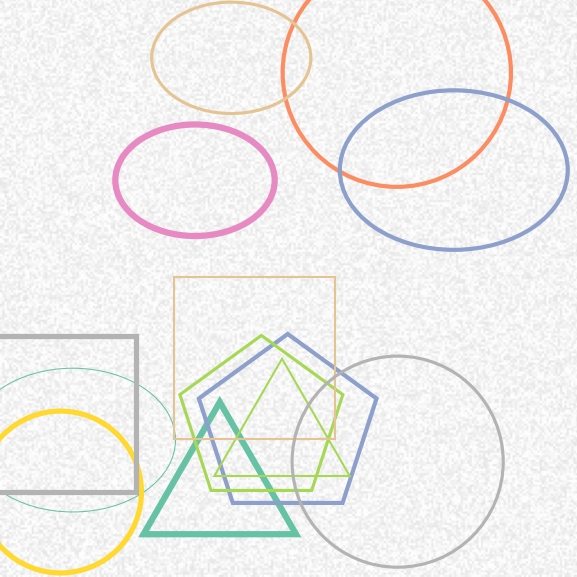[{"shape": "oval", "thickness": 0.5, "radius": 0.89, "center": [0.126, 0.237]}, {"shape": "triangle", "thickness": 3, "radius": 0.76, "center": [0.381, 0.15]}, {"shape": "circle", "thickness": 2, "radius": 0.99, "center": [0.687, 0.873]}, {"shape": "pentagon", "thickness": 2, "radius": 0.81, "center": [0.498, 0.259]}, {"shape": "oval", "thickness": 2, "radius": 0.99, "center": [0.786, 0.705]}, {"shape": "oval", "thickness": 3, "radius": 0.69, "center": [0.338, 0.687]}, {"shape": "triangle", "thickness": 1, "radius": 0.68, "center": [0.488, 0.243]}, {"shape": "pentagon", "thickness": 1.5, "radius": 0.74, "center": [0.453, 0.27]}, {"shape": "circle", "thickness": 2.5, "radius": 0.7, "center": [0.105, 0.147]}, {"shape": "square", "thickness": 1, "radius": 0.7, "center": [0.441, 0.379]}, {"shape": "oval", "thickness": 1.5, "radius": 0.69, "center": [0.4, 0.899]}, {"shape": "circle", "thickness": 1.5, "radius": 0.91, "center": [0.689, 0.2]}, {"shape": "square", "thickness": 2.5, "radius": 0.68, "center": [0.1, 0.282]}]